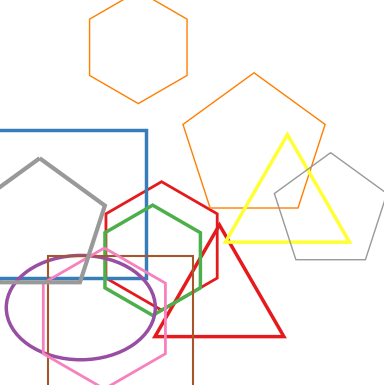[{"shape": "hexagon", "thickness": 2, "radius": 0.83, "center": [0.42, 0.361]}, {"shape": "triangle", "thickness": 2.5, "radius": 0.97, "center": [0.57, 0.222]}, {"shape": "square", "thickness": 2.5, "radius": 0.96, "center": [0.187, 0.471]}, {"shape": "hexagon", "thickness": 2.5, "radius": 0.72, "center": [0.397, 0.324]}, {"shape": "oval", "thickness": 2.5, "radius": 0.97, "center": [0.21, 0.201]}, {"shape": "hexagon", "thickness": 1, "radius": 0.73, "center": [0.359, 0.877]}, {"shape": "pentagon", "thickness": 1, "radius": 0.97, "center": [0.66, 0.617]}, {"shape": "triangle", "thickness": 2.5, "radius": 0.93, "center": [0.747, 0.464]}, {"shape": "square", "thickness": 1.5, "radius": 0.94, "center": [0.313, 0.148]}, {"shape": "hexagon", "thickness": 2, "radius": 0.92, "center": [0.271, 0.173]}, {"shape": "pentagon", "thickness": 3, "radius": 0.89, "center": [0.103, 0.411]}, {"shape": "pentagon", "thickness": 1, "radius": 0.77, "center": [0.859, 0.45]}]